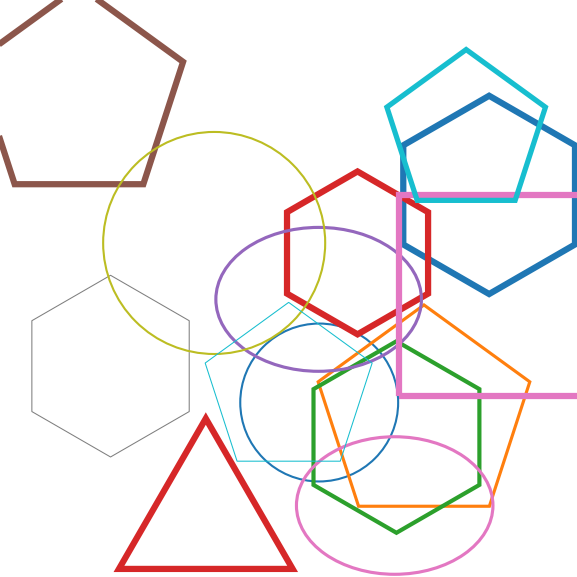[{"shape": "circle", "thickness": 1, "radius": 0.68, "center": [0.553, 0.302]}, {"shape": "hexagon", "thickness": 3, "radius": 0.86, "center": [0.847, 0.662]}, {"shape": "pentagon", "thickness": 1.5, "radius": 0.96, "center": [0.734, 0.278]}, {"shape": "hexagon", "thickness": 2, "radius": 0.83, "center": [0.686, 0.242]}, {"shape": "hexagon", "thickness": 3, "radius": 0.71, "center": [0.619, 0.561]}, {"shape": "triangle", "thickness": 3, "radius": 0.87, "center": [0.356, 0.101]}, {"shape": "oval", "thickness": 1.5, "radius": 0.89, "center": [0.552, 0.481]}, {"shape": "pentagon", "thickness": 3, "radius": 0.95, "center": [0.137, 0.833]}, {"shape": "square", "thickness": 3, "radius": 0.87, "center": [0.865, 0.487]}, {"shape": "oval", "thickness": 1.5, "radius": 0.85, "center": [0.683, 0.124]}, {"shape": "hexagon", "thickness": 0.5, "radius": 0.79, "center": [0.191, 0.365]}, {"shape": "circle", "thickness": 1, "radius": 0.96, "center": [0.371, 0.578]}, {"shape": "pentagon", "thickness": 2.5, "radius": 0.72, "center": [0.807, 0.769]}, {"shape": "pentagon", "thickness": 0.5, "radius": 0.76, "center": [0.5, 0.324]}]